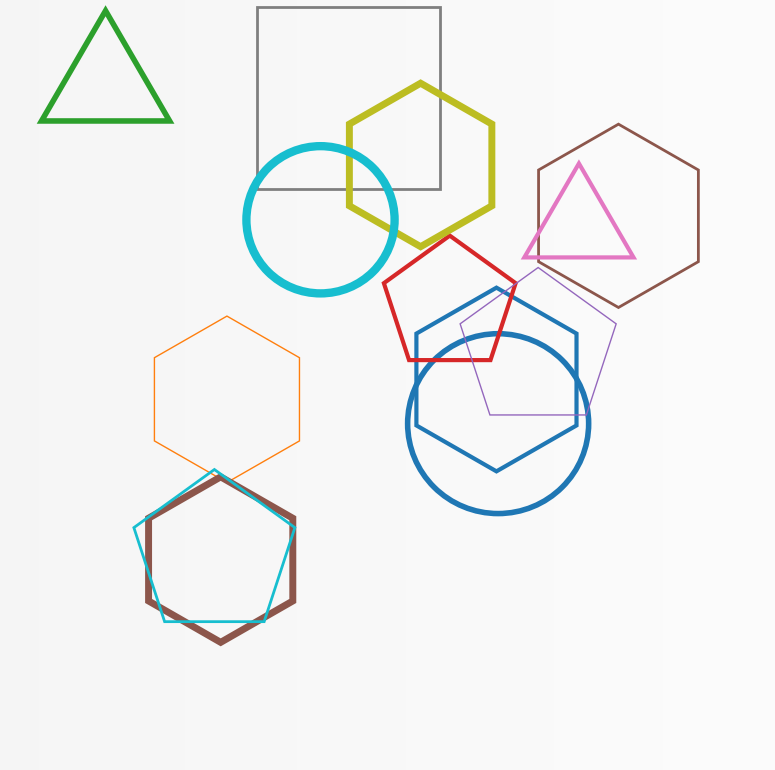[{"shape": "hexagon", "thickness": 1.5, "radius": 0.6, "center": [0.641, 0.507]}, {"shape": "circle", "thickness": 2, "radius": 0.58, "center": [0.643, 0.45]}, {"shape": "hexagon", "thickness": 0.5, "radius": 0.54, "center": [0.293, 0.481]}, {"shape": "triangle", "thickness": 2, "radius": 0.48, "center": [0.136, 0.891]}, {"shape": "pentagon", "thickness": 1.5, "radius": 0.45, "center": [0.58, 0.605]}, {"shape": "pentagon", "thickness": 0.5, "radius": 0.53, "center": [0.694, 0.547]}, {"shape": "hexagon", "thickness": 2.5, "radius": 0.54, "center": [0.285, 0.273]}, {"shape": "hexagon", "thickness": 1, "radius": 0.6, "center": [0.798, 0.72]}, {"shape": "triangle", "thickness": 1.5, "radius": 0.41, "center": [0.747, 0.706]}, {"shape": "square", "thickness": 1, "radius": 0.59, "center": [0.449, 0.873]}, {"shape": "hexagon", "thickness": 2.5, "radius": 0.53, "center": [0.543, 0.786]}, {"shape": "pentagon", "thickness": 1, "radius": 0.55, "center": [0.277, 0.281]}, {"shape": "circle", "thickness": 3, "radius": 0.48, "center": [0.414, 0.715]}]